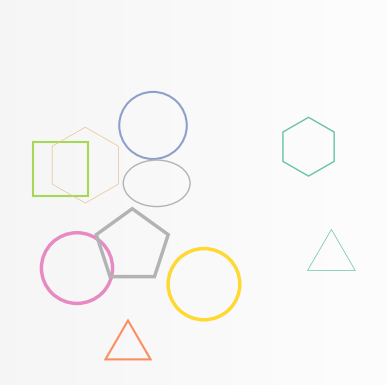[{"shape": "triangle", "thickness": 0.5, "radius": 0.36, "center": [0.855, 0.333]}, {"shape": "hexagon", "thickness": 1, "radius": 0.38, "center": [0.796, 0.619]}, {"shape": "triangle", "thickness": 1.5, "radius": 0.34, "center": [0.33, 0.1]}, {"shape": "circle", "thickness": 1.5, "radius": 0.44, "center": [0.395, 0.674]}, {"shape": "circle", "thickness": 2.5, "radius": 0.46, "center": [0.199, 0.304]}, {"shape": "square", "thickness": 1.5, "radius": 0.35, "center": [0.156, 0.562]}, {"shape": "circle", "thickness": 2.5, "radius": 0.46, "center": [0.526, 0.262]}, {"shape": "hexagon", "thickness": 0.5, "radius": 0.49, "center": [0.22, 0.571]}, {"shape": "pentagon", "thickness": 2.5, "radius": 0.49, "center": [0.341, 0.36]}, {"shape": "oval", "thickness": 1, "radius": 0.43, "center": [0.404, 0.524]}]